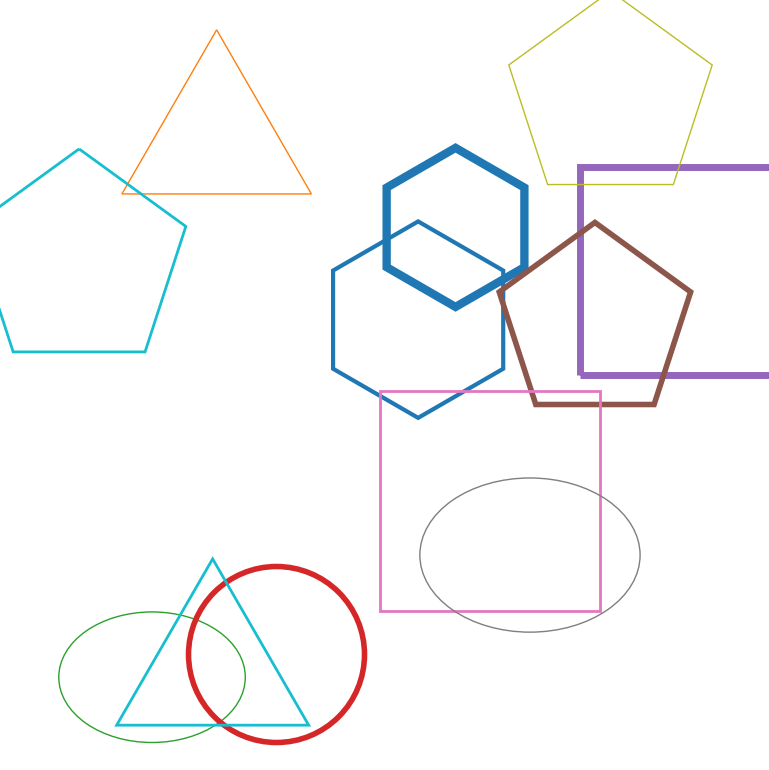[{"shape": "hexagon", "thickness": 1.5, "radius": 0.64, "center": [0.543, 0.585]}, {"shape": "hexagon", "thickness": 3, "radius": 0.52, "center": [0.592, 0.705]}, {"shape": "triangle", "thickness": 0.5, "radius": 0.71, "center": [0.281, 0.819]}, {"shape": "oval", "thickness": 0.5, "radius": 0.61, "center": [0.197, 0.12]}, {"shape": "circle", "thickness": 2, "radius": 0.57, "center": [0.359, 0.15]}, {"shape": "square", "thickness": 2.5, "radius": 0.67, "center": [0.888, 0.648]}, {"shape": "pentagon", "thickness": 2, "radius": 0.65, "center": [0.773, 0.58]}, {"shape": "square", "thickness": 1, "radius": 0.72, "center": [0.636, 0.35]}, {"shape": "oval", "thickness": 0.5, "radius": 0.72, "center": [0.688, 0.279]}, {"shape": "pentagon", "thickness": 0.5, "radius": 0.69, "center": [0.793, 0.873]}, {"shape": "pentagon", "thickness": 1, "radius": 0.73, "center": [0.103, 0.661]}, {"shape": "triangle", "thickness": 1, "radius": 0.72, "center": [0.276, 0.13]}]